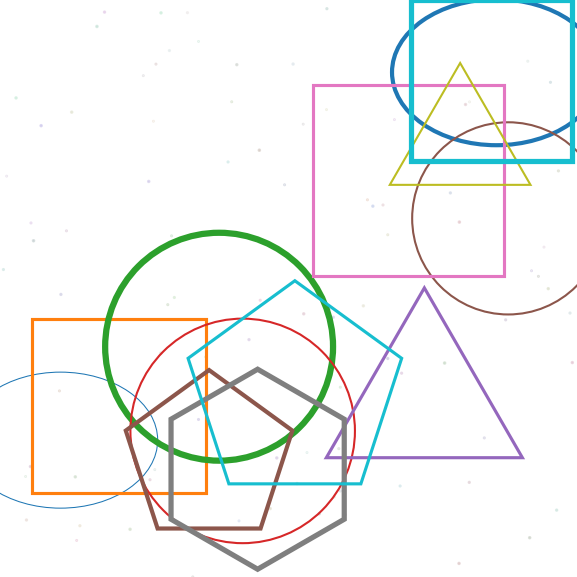[{"shape": "oval", "thickness": 2, "radius": 0.9, "center": [0.859, 0.874]}, {"shape": "oval", "thickness": 0.5, "radius": 0.84, "center": [0.105, 0.237]}, {"shape": "square", "thickness": 1.5, "radius": 0.75, "center": [0.207, 0.296]}, {"shape": "circle", "thickness": 3, "radius": 0.99, "center": [0.379, 0.399]}, {"shape": "circle", "thickness": 1, "radius": 0.97, "center": [0.42, 0.253]}, {"shape": "triangle", "thickness": 1.5, "radius": 0.98, "center": [0.735, 0.305]}, {"shape": "pentagon", "thickness": 2, "radius": 0.76, "center": [0.362, 0.207]}, {"shape": "circle", "thickness": 1, "radius": 0.83, "center": [0.88, 0.621]}, {"shape": "square", "thickness": 1.5, "radius": 0.83, "center": [0.707, 0.687]}, {"shape": "hexagon", "thickness": 2.5, "radius": 0.87, "center": [0.446, 0.187]}, {"shape": "triangle", "thickness": 1, "radius": 0.7, "center": [0.797, 0.749]}, {"shape": "square", "thickness": 2.5, "radius": 0.7, "center": [0.85, 0.86]}, {"shape": "pentagon", "thickness": 1.5, "radius": 0.97, "center": [0.511, 0.319]}]